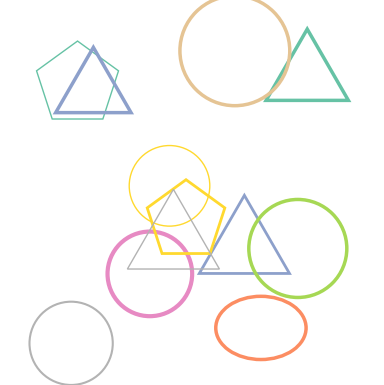[{"shape": "pentagon", "thickness": 1, "radius": 0.56, "center": [0.201, 0.781]}, {"shape": "triangle", "thickness": 2.5, "radius": 0.62, "center": [0.798, 0.801]}, {"shape": "oval", "thickness": 2.5, "radius": 0.59, "center": [0.678, 0.148]}, {"shape": "triangle", "thickness": 2, "radius": 0.68, "center": [0.635, 0.357]}, {"shape": "triangle", "thickness": 2.5, "radius": 0.56, "center": [0.242, 0.764]}, {"shape": "circle", "thickness": 3, "radius": 0.55, "center": [0.389, 0.289]}, {"shape": "circle", "thickness": 2.5, "radius": 0.64, "center": [0.774, 0.355]}, {"shape": "circle", "thickness": 1, "radius": 0.52, "center": [0.44, 0.517]}, {"shape": "pentagon", "thickness": 2, "radius": 0.53, "center": [0.483, 0.427]}, {"shape": "circle", "thickness": 2.5, "radius": 0.71, "center": [0.61, 0.868]}, {"shape": "triangle", "thickness": 1, "radius": 0.69, "center": [0.45, 0.37]}, {"shape": "circle", "thickness": 1.5, "radius": 0.54, "center": [0.185, 0.108]}]